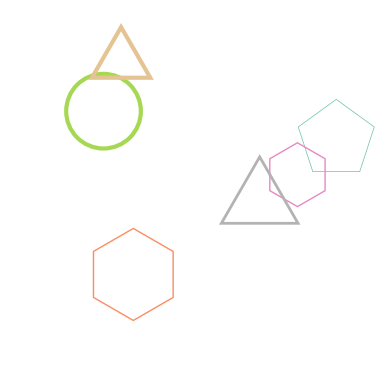[{"shape": "pentagon", "thickness": 0.5, "radius": 0.52, "center": [0.873, 0.638]}, {"shape": "hexagon", "thickness": 1, "radius": 0.6, "center": [0.346, 0.287]}, {"shape": "hexagon", "thickness": 1, "radius": 0.41, "center": [0.773, 0.546]}, {"shape": "circle", "thickness": 3, "radius": 0.48, "center": [0.269, 0.711]}, {"shape": "triangle", "thickness": 3, "radius": 0.44, "center": [0.315, 0.842]}, {"shape": "triangle", "thickness": 2, "radius": 0.57, "center": [0.675, 0.477]}]